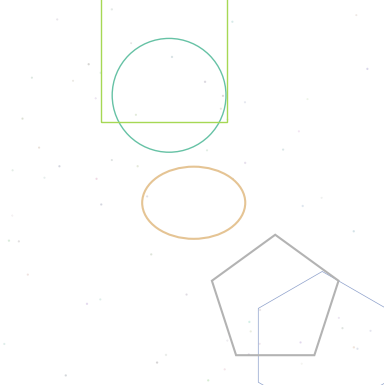[{"shape": "circle", "thickness": 1, "radius": 0.74, "center": [0.439, 0.752]}, {"shape": "hexagon", "thickness": 0.5, "radius": 0.96, "center": [0.837, 0.103]}, {"shape": "square", "thickness": 1, "radius": 0.82, "center": [0.425, 0.847]}, {"shape": "oval", "thickness": 1.5, "radius": 0.67, "center": [0.503, 0.473]}, {"shape": "pentagon", "thickness": 1.5, "radius": 0.86, "center": [0.715, 0.217]}]